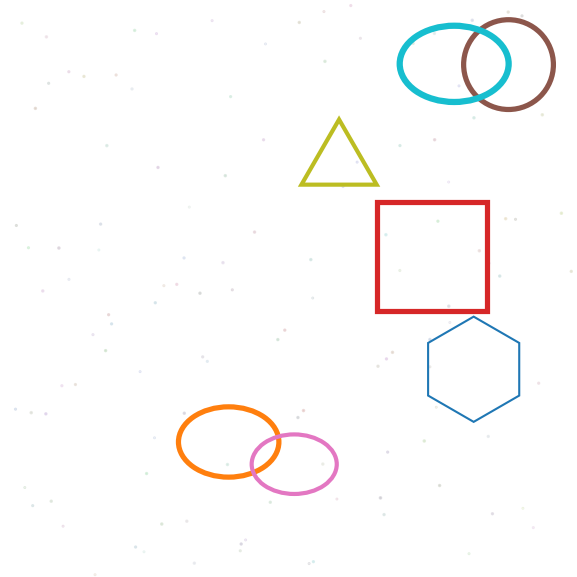[{"shape": "hexagon", "thickness": 1, "radius": 0.46, "center": [0.82, 0.36]}, {"shape": "oval", "thickness": 2.5, "radius": 0.43, "center": [0.396, 0.234]}, {"shape": "square", "thickness": 2.5, "radius": 0.47, "center": [0.748, 0.555]}, {"shape": "circle", "thickness": 2.5, "radius": 0.39, "center": [0.881, 0.887]}, {"shape": "oval", "thickness": 2, "radius": 0.37, "center": [0.509, 0.195]}, {"shape": "triangle", "thickness": 2, "radius": 0.38, "center": [0.587, 0.717]}, {"shape": "oval", "thickness": 3, "radius": 0.47, "center": [0.786, 0.889]}]